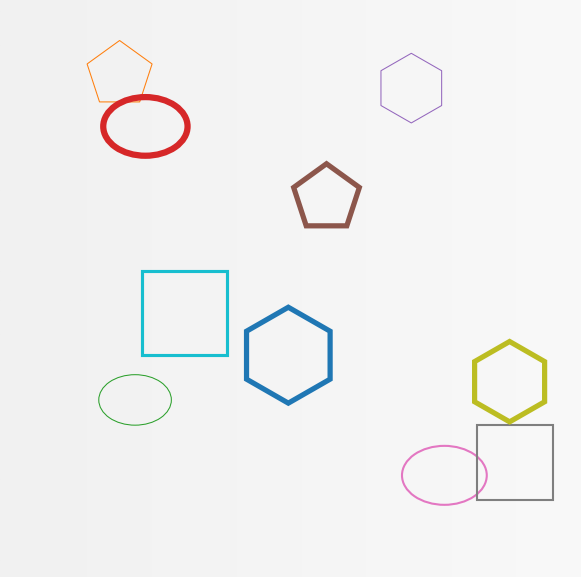[{"shape": "hexagon", "thickness": 2.5, "radius": 0.42, "center": [0.496, 0.384]}, {"shape": "pentagon", "thickness": 0.5, "radius": 0.29, "center": [0.206, 0.87]}, {"shape": "oval", "thickness": 0.5, "radius": 0.31, "center": [0.232, 0.307]}, {"shape": "oval", "thickness": 3, "radius": 0.36, "center": [0.25, 0.78]}, {"shape": "hexagon", "thickness": 0.5, "radius": 0.3, "center": [0.708, 0.847]}, {"shape": "pentagon", "thickness": 2.5, "radius": 0.3, "center": [0.562, 0.656]}, {"shape": "oval", "thickness": 1, "radius": 0.36, "center": [0.765, 0.176]}, {"shape": "square", "thickness": 1, "radius": 0.33, "center": [0.886, 0.198]}, {"shape": "hexagon", "thickness": 2.5, "radius": 0.35, "center": [0.877, 0.338]}, {"shape": "square", "thickness": 1.5, "radius": 0.36, "center": [0.317, 0.457]}]